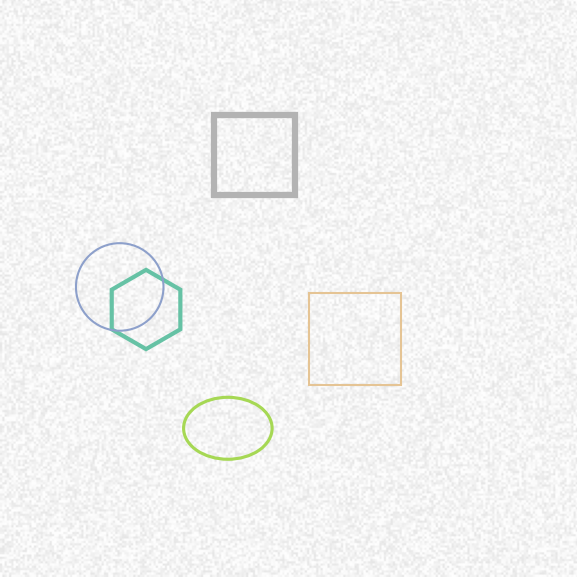[{"shape": "hexagon", "thickness": 2, "radius": 0.34, "center": [0.253, 0.463]}, {"shape": "circle", "thickness": 1, "radius": 0.38, "center": [0.207, 0.502]}, {"shape": "oval", "thickness": 1.5, "radius": 0.38, "center": [0.395, 0.258]}, {"shape": "square", "thickness": 1, "radius": 0.4, "center": [0.615, 0.413]}, {"shape": "square", "thickness": 3, "radius": 0.35, "center": [0.441, 0.731]}]